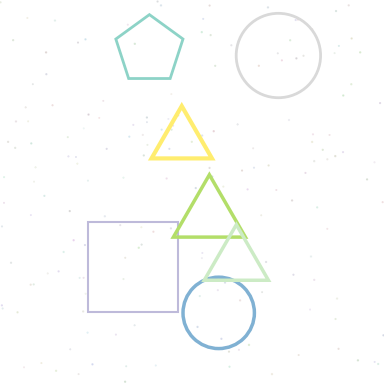[{"shape": "pentagon", "thickness": 2, "radius": 0.46, "center": [0.388, 0.87]}, {"shape": "square", "thickness": 1.5, "radius": 0.58, "center": [0.346, 0.307]}, {"shape": "circle", "thickness": 2.5, "radius": 0.46, "center": [0.568, 0.187]}, {"shape": "triangle", "thickness": 2.5, "radius": 0.54, "center": [0.544, 0.438]}, {"shape": "circle", "thickness": 2, "radius": 0.55, "center": [0.723, 0.856]}, {"shape": "triangle", "thickness": 2.5, "radius": 0.48, "center": [0.614, 0.32]}, {"shape": "triangle", "thickness": 3, "radius": 0.45, "center": [0.472, 0.634]}]